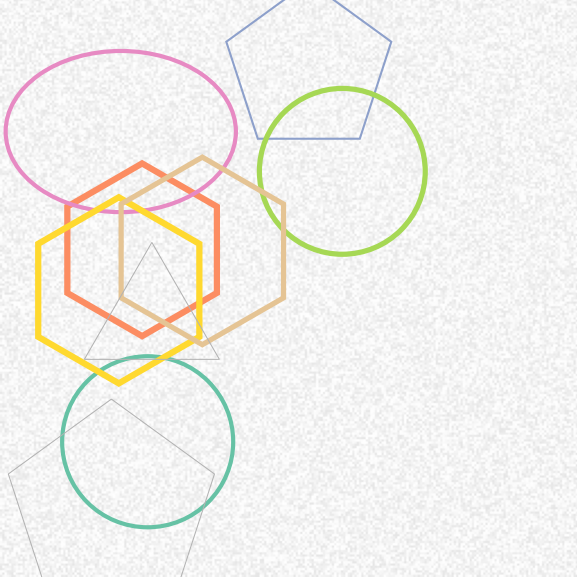[{"shape": "circle", "thickness": 2, "radius": 0.74, "center": [0.256, 0.234]}, {"shape": "hexagon", "thickness": 3, "radius": 0.75, "center": [0.246, 0.567]}, {"shape": "pentagon", "thickness": 1, "radius": 0.75, "center": [0.535, 0.88]}, {"shape": "oval", "thickness": 2, "radius": 1.0, "center": [0.209, 0.771]}, {"shape": "circle", "thickness": 2.5, "radius": 0.72, "center": [0.593, 0.702]}, {"shape": "hexagon", "thickness": 3, "radius": 0.81, "center": [0.206, 0.496]}, {"shape": "hexagon", "thickness": 2.5, "radius": 0.81, "center": [0.35, 0.565]}, {"shape": "pentagon", "thickness": 0.5, "radius": 0.94, "center": [0.193, 0.12]}, {"shape": "triangle", "thickness": 0.5, "radius": 0.68, "center": [0.263, 0.444]}]